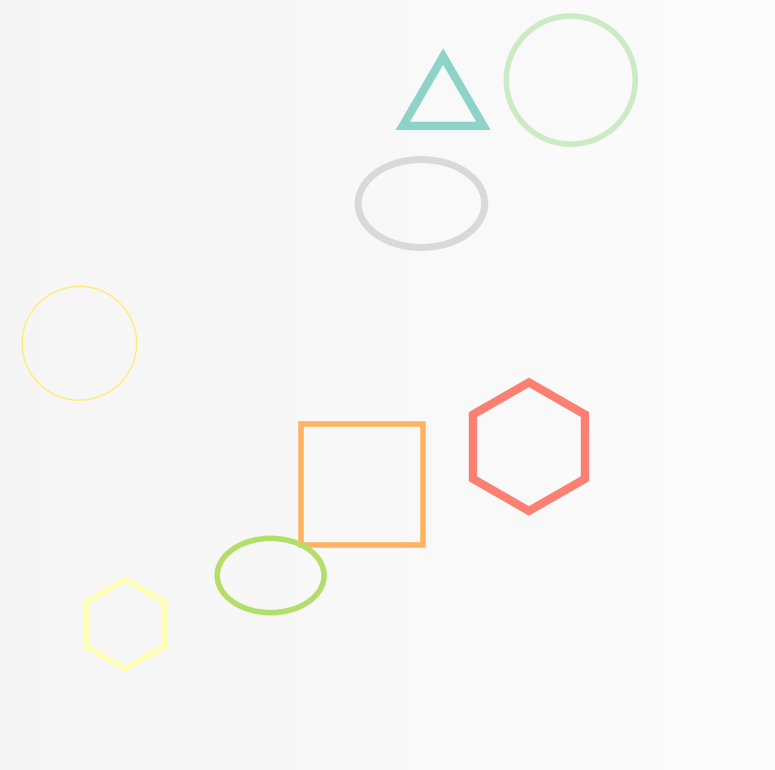[{"shape": "triangle", "thickness": 3, "radius": 0.3, "center": [0.572, 0.867]}, {"shape": "hexagon", "thickness": 2, "radius": 0.29, "center": [0.162, 0.189]}, {"shape": "hexagon", "thickness": 3, "radius": 0.42, "center": [0.683, 0.42]}, {"shape": "square", "thickness": 2, "radius": 0.39, "center": [0.467, 0.371]}, {"shape": "oval", "thickness": 2, "radius": 0.34, "center": [0.349, 0.253]}, {"shape": "oval", "thickness": 2.5, "radius": 0.41, "center": [0.544, 0.736]}, {"shape": "circle", "thickness": 2, "radius": 0.42, "center": [0.737, 0.896]}, {"shape": "circle", "thickness": 0.5, "radius": 0.37, "center": [0.102, 0.554]}]